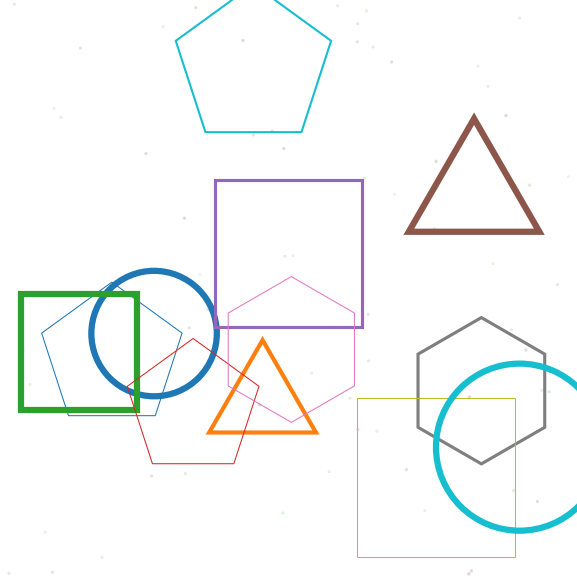[{"shape": "pentagon", "thickness": 0.5, "radius": 0.64, "center": [0.194, 0.383]}, {"shape": "circle", "thickness": 3, "radius": 0.54, "center": [0.267, 0.422]}, {"shape": "triangle", "thickness": 2, "radius": 0.53, "center": [0.455, 0.304]}, {"shape": "square", "thickness": 3, "radius": 0.5, "center": [0.137, 0.389]}, {"shape": "pentagon", "thickness": 0.5, "radius": 0.6, "center": [0.334, 0.293]}, {"shape": "square", "thickness": 1.5, "radius": 0.64, "center": [0.5, 0.56]}, {"shape": "triangle", "thickness": 3, "radius": 0.65, "center": [0.821, 0.663]}, {"shape": "hexagon", "thickness": 0.5, "radius": 0.63, "center": [0.504, 0.394]}, {"shape": "hexagon", "thickness": 1.5, "radius": 0.63, "center": [0.834, 0.323]}, {"shape": "square", "thickness": 0.5, "radius": 0.69, "center": [0.755, 0.173]}, {"shape": "circle", "thickness": 3, "radius": 0.72, "center": [0.9, 0.225]}, {"shape": "pentagon", "thickness": 1, "radius": 0.71, "center": [0.439, 0.885]}]